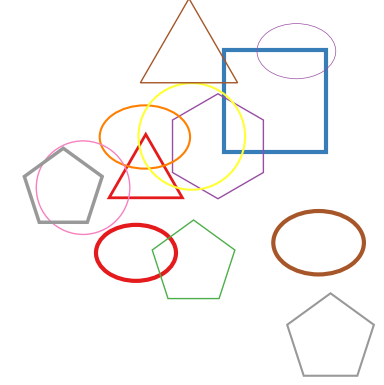[{"shape": "oval", "thickness": 3, "radius": 0.52, "center": [0.353, 0.343]}, {"shape": "triangle", "thickness": 2, "radius": 0.55, "center": [0.379, 0.541]}, {"shape": "square", "thickness": 3, "radius": 0.66, "center": [0.715, 0.738]}, {"shape": "pentagon", "thickness": 1, "radius": 0.56, "center": [0.503, 0.316]}, {"shape": "hexagon", "thickness": 1, "radius": 0.68, "center": [0.566, 0.62]}, {"shape": "oval", "thickness": 0.5, "radius": 0.51, "center": [0.77, 0.867]}, {"shape": "oval", "thickness": 1.5, "radius": 0.59, "center": [0.376, 0.644]}, {"shape": "circle", "thickness": 1.5, "radius": 0.69, "center": [0.498, 0.646]}, {"shape": "oval", "thickness": 3, "radius": 0.59, "center": [0.828, 0.37]}, {"shape": "triangle", "thickness": 1, "radius": 0.73, "center": [0.491, 0.858]}, {"shape": "circle", "thickness": 1, "radius": 0.61, "center": [0.216, 0.513]}, {"shape": "pentagon", "thickness": 1.5, "radius": 0.59, "center": [0.859, 0.12]}, {"shape": "pentagon", "thickness": 2.5, "radius": 0.53, "center": [0.164, 0.509]}]